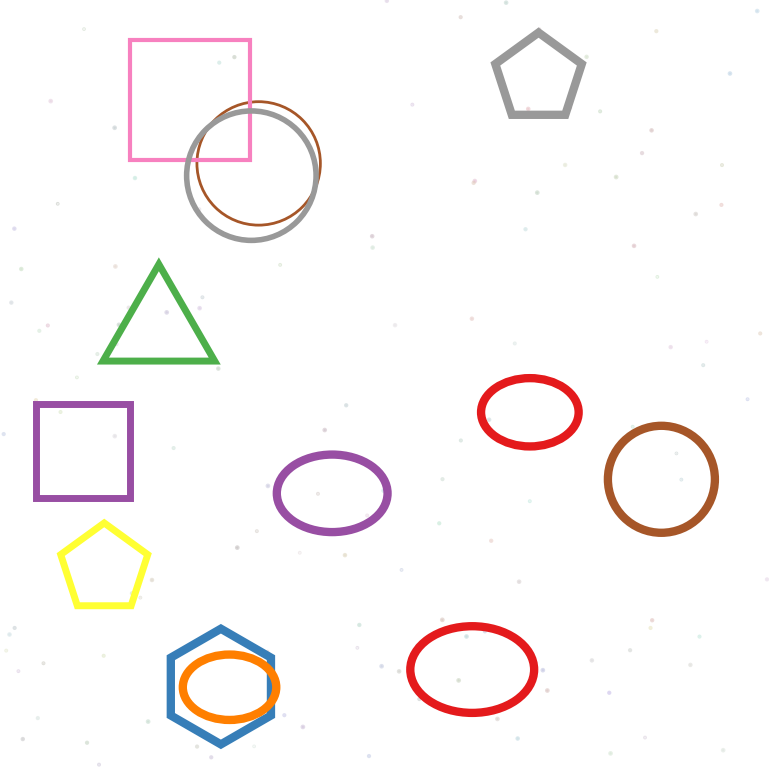[{"shape": "oval", "thickness": 3, "radius": 0.32, "center": [0.688, 0.465]}, {"shape": "oval", "thickness": 3, "radius": 0.4, "center": [0.613, 0.13]}, {"shape": "hexagon", "thickness": 3, "radius": 0.38, "center": [0.287, 0.108]}, {"shape": "triangle", "thickness": 2.5, "radius": 0.42, "center": [0.206, 0.573]}, {"shape": "square", "thickness": 2.5, "radius": 0.31, "center": [0.108, 0.414]}, {"shape": "oval", "thickness": 3, "radius": 0.36, "center": [0.431, 0.359]}, {"shape": "oval", "thickness": 3, "radius": 0.3, "center": [0.298, 0.107]}, {"shape": "pentagon", "thickness": 2.5, "radius": 0.3, "center": [0.135, 0.261]}, {"shape": "circle", "thickness": 1, "radius": 0.4, "center": [0.336, 0.788]}, {"shape": "circle", "thickness": 3, "radius": 0.35, "center": [0.859, 0.378]}, {"shape": "square", "thickness": 1.5, "radius": 0.39, "center": [0.246, 0.871]}, {"shape": "circle", "thickness": 2, "radius": 0.42, "center": [0.326, 0.772]}, {"shape": "pentagon", "thickness": 3, "radius": 0.3, "center": [0.699, 0.899]}]